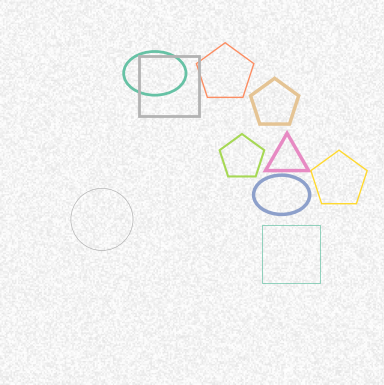[{"shape": "square", "thickness": 0.5, "radius": 0.37, "center": [0.757, 0.34]}, {"shape": "oval", "thickness": 2, "radius": 0.4, "center": [0.402, 0.81]}, {"shape": "pentagon", "thickness": 1, "radius": 0.39, "center": [0.585, 0.811]}, {"shape": "oval", "thickness": 2.5, "radius": 0.36, "center": [0.732, 0.494]}, {"shape": "triangle", "thickness": 2.5, "radius": 0.32, "center": [0.746, 0.589]}, {"shape": "pentagon", "thickness": 1.5, "radius": 0.3, "center": [0.628, 0.591]}, {"shape": "pentagon", "thickness": 1, "radius": 0.38, "center": [0.881, 0.533]}, {"shape": "pentagon", "thickness": 2.5, "radius": 0.33, "center": [0.713, 0.731]}, {"shape": "square", "thickness": 2, "radius": 0.39, "center": [0.438, 0.776]}, {"shape": "circle", "thickness": 0.5, "radius": 0.4, "center": [0.265, 0.43]}]